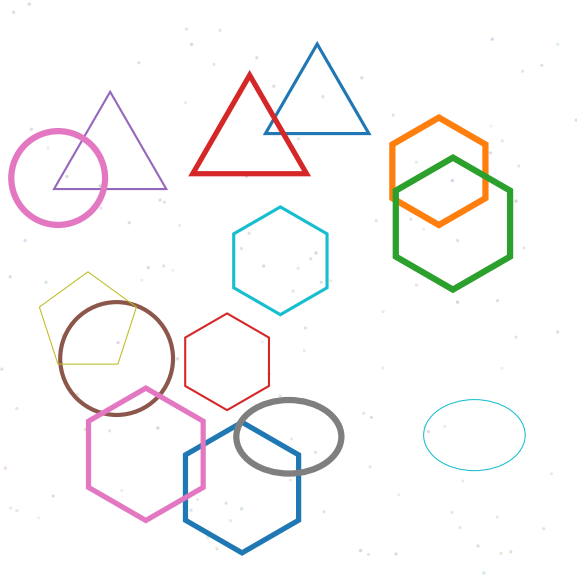[{"shape": "hexagon", "thickness": 2.5, "radius": 0.57, "center": [0.419, 0.155]}, {"shape": "triangle", "thickness": 1.5, "radius": 0.52, "center": [0.549, 0.82]}, {"shape": "hexagon", "thickness": 3, "radius": 0.47, "center": [0.76, 0.702]}, {"shape": "hexagon", "thickness": 3, "radius": 0.57, "center": [0.784, 0.612]}, {"shape": "hexagon", "thickness": 1, "radius": 0.42, "center": [0.393, 0.373]}, {"shape": "triangle", "thickness": 2.5, "radius": 0.57, "center": [0.432, 0.755]}, {"shape": "triangle", "thickness": 1, "radius": 0.56, "center": [0.191, 0.728]}, {"shape": "circle", "thickness": 2, "radius": 0.49, "center": [0.202, 0.378]}, {"shape": "hexagon", "thickness": 2.5, "radius": 0.57, "center": [0.253, 0.212]}, {"shape": "circle", "thickness": 3, "radius": 0.41, "center": [0.101, 0.691]}, {"shape": "oval", "thickness": 3, "radius": 0.45, "center": [0.5, 0.243]}, {"shape": "pentagon", "thickness": 0.5, "radius": 0.44, "center": [0.152, 0.44]}, {"shape": "hexagon", "thickness": 1.5, "radius": 0.47, "center": [0.485, 0.548]}, {"shape": "oval", "thickness": 0.5, "radius": 0.44, "center": [0.821, 0.246]}]